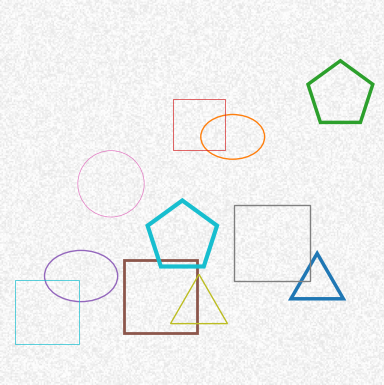[{"shape": "triangle", "thickness": 2.5, "radius": 0.39, "center": [0.824, 0.263]}, {"shape": "oval", "thickness": 1, "radius": 0.41, "center": [0.604, 0.645]}, {"shape": "pentagon", "thickness": 2.5, "radius": 0.44, "center": [0.884, 0.754]}, {"shape": "square", "thickness": 0.5, "radius": 0.34, "center": [0.516, 0.677]}, {"shape": "oval", "thickness": 1, "radius": 0.48, "center": [0.211, 0.283]}, {"shape": "square", "thickness": 2, "radius": 0.47, "center": [0.417, 0.23]}, {"shape": "circle", "thickness": 0.5, "radius": 0.43, "center": [0.288, 0.522]}, {"shape": "square", "thickness": 1, "radius": 0.49, "center": [0.708, 0.369]}, {"shape": "triangle", "thickness": 1, "radius": 0.43, "center": [0.517, 0.202]}, {"shape": "square", "thickness": 0.5, "radius": 0.42, "center": [0.122, 0.189]}, {"shape": "pentagon", "thickness": 3, "radius": 0.47, "center": [0.474, 0.385]}]